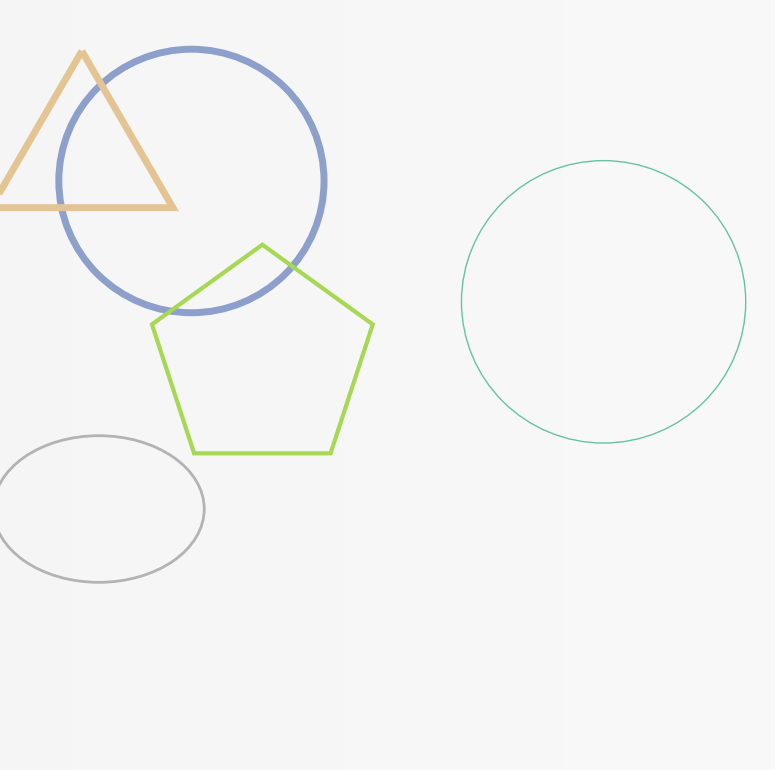[{"shape": "circle", "thickness": 0.5, "radius": 0.92, "center": [0.779, 0.608]}, {"shape": "circle", "thickness": 2.5, "radius": 0.86, "center": [0.247, 0.765]}, {"shape": "pentagon", "thickness": 1.5, "radius": 0.75, "center": [0.339, 0.532]}, {"shape": "triangle", "thickness": 2.5, "radius": 0.68, "center": [0.106, 0.798]}, {"shape": "oval", "thickness": 1, "radius": 0.68, "center": [0.128, 0.339]}]